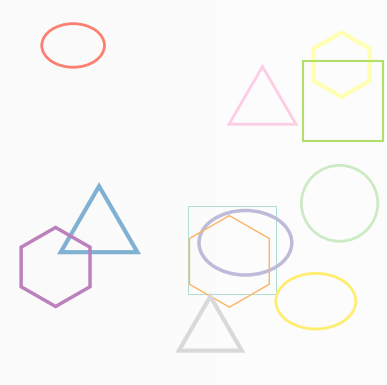[{"shape": "square", "thickness": 0.5, "radius": 0.57, "center": [0.598, 0.35]}, {"shape": "hexagon", "thickness": 3, "radius": 0.42, "center": [0.882, 0.832]}, {"shape": "oval", "thickness": 2.5, "radius": 0.6, "center": [0.633, 0.369]}, {"shape": "oval", "thickness": 2, "radius": 0.4, "center": [0.189, 0.882]}, {"shape": "triangle", "thickness": 3, "radius": 0.57, "center": [0.256, 0.402]}, {"shape": "hexagon", "thickness": 1, "radius": 0.59, "center": [0.592, 0.321]}, {"shape": "square", "thickness": 1.5, "radius": 0.52, "center": [0.886, 0.737]}, {"shape": "triangle", "thickness": 2, "radius": 0.5, "center": [0.677, 0.727]}, {"shape": "triangle", "thickness": 3, "radius": 0.47, "center": [0.543, 0.136]}, {"shape": "hexagon", "thickness": 2.5, "radius": 0.51, "center": [0.143, 0.307]}, {"shape": "circle", "thickness": 2, "radius": 0.49, "center": [0.876, 0.472]}, {"shape": "oval", "thickness": 2, "radius": 0.52, "center": [0.815, 0.218]}]